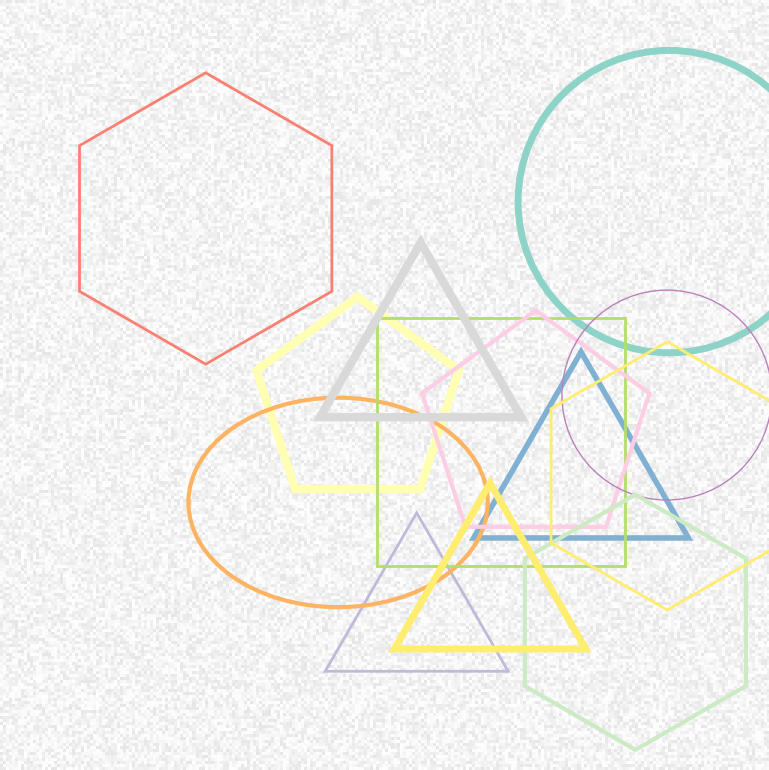[{"shape": "circle", "thickness": 2.5, "radius": 0.98, "center": [0.869, 0.738]}, {"shape": "pentagon", "thickness": 3, "radius": 0.69, "center": [0.464, 0.476]}, {"shape": "triangle", "thickness": 1, "radius": 0.69, "center": [0.541, 0.197]}, {"shape": "hexagon", "thickness": 1, "radius": 0.95, "center": [0.267, 0.716]}, {"shape": "triangle", "thickness": 2, "radius": 0.81, "center": [0.755, 0.382]}, {"shape": "oval", "thickness": 1.5, "radius": 0.97, "center": [0.439, 0.348]}, {"shape": "square", "thickness": 1, "radius": 0.81, "center": [0.651, 0.426]}, {"shape": "pentagon", "thickness": 1.5, "radius": 0.78, "center": [0.696, 0.441]}, {"shape": "triangle", "thickness": 3, "radius": 0.76, "center": [0.546, 0.534]}, {"shape": "circle", "thickness": 0.5, "radius": 0.68, "center": [0.866, 0.487]}, {"shape": "hexagon", "thickness": 1.5, "radius": 0.83, "center": [0.825, 0.192]}, {"shape": "hexagon", "thickness": 1, "radius": 0.87, "center": [0.867, 0.382]}, {"shape": "triangle", "thickness": 2.5, "radius": 0.72, "center": [0.636, 0.229]}]